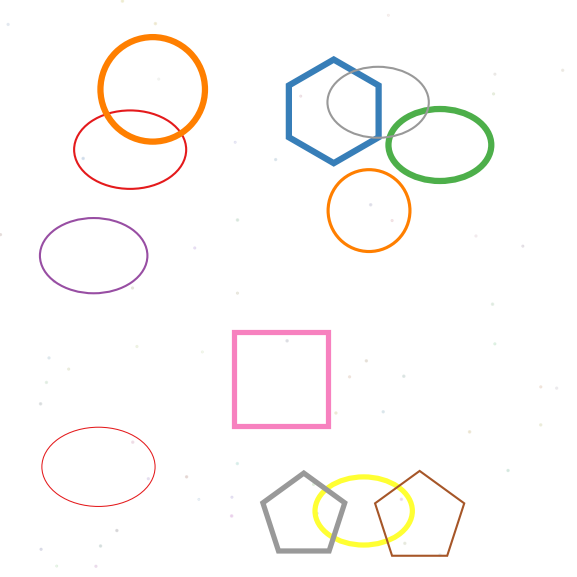[{"shape": "oval", "thickness": 1, "radius": 0.49, "center": [0.225, 0.74]}, {"shape": "oval", "thickness": 0.5, "radius": 0.49, "center": [0.171, 0.191]}, {"shape": "hexagon", "thickness": 3, "radius": 0.45, "center": [0.578, 0.806]}, {"shape": "oval", "thickness": 3, "radius": 0.45, "center": [0.762, 0.748]}, {"shape": "oval", "thickness": 1, "radius": 0.47, "center": [0.162, 0.556]}, {"shape": "circle", "thickness": 3, "radius": 0.45, "center": [0.264, 0.844]}, {"shape": "circle", "thickness": 1.5, "radius": 0.35, "center": [0.639, 0.634]}, {"shape": "oval", "thickness": 2.5, "radius": 0.42, "center": [0.63, 0.114]}, {"shape": "pentagon", "thickness": 1, "radius": 0.41, "center": [0.727, 0.102]}, {"shape": "square", "thickness": 2.5, "radius": 0.41, "center": [0.486, 0.343]}, {"shape": "oval", "thickness": 1, "radius": 0.44, "center": [0.655, 0.822]}, {"shape": "pentagon", "thickness": 2.5, "radius": 0.37, "center": [0.526, 0.105]}]